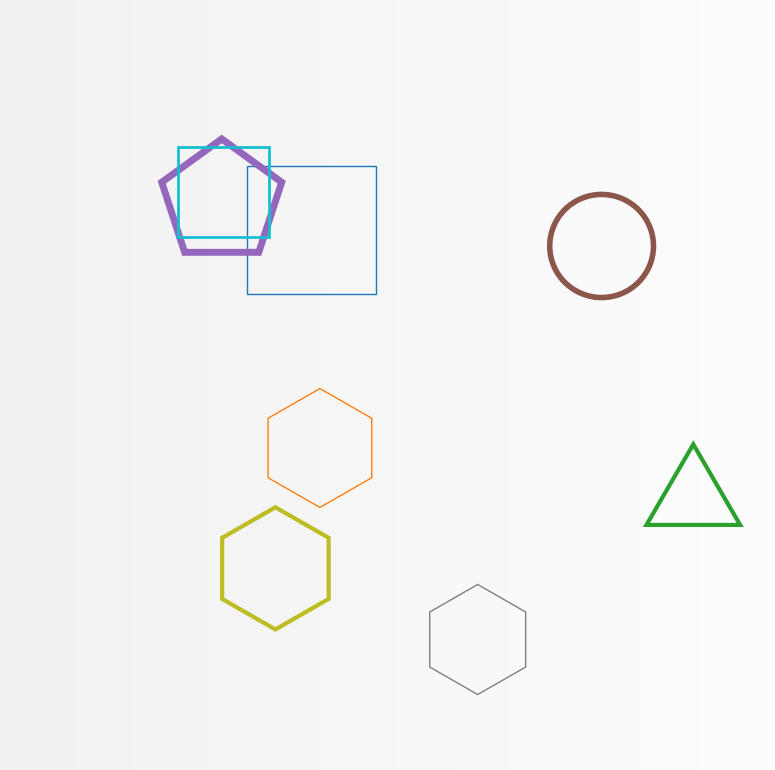[{"shape": "square", "thickness": 0.5, "radius": 0.42, "center": [0.401, 0.702]}, {"shape": "hexagon", "thickness": 0.5, "radius": 0.39, "center": [0.413, 0.418]}, {"shape": "triangle", "thickness": 1.5, "radius": 0.35, "center": [0.895, 0.353]}, {"shape": "pentagon", "thickness": 2.5, "radius": 0.41, "center": [0.286, 0.738]}, {"shape": "circle", "thickness": 2, "radius": 0.33, "center": [0.776, 0.681]}, {"shape": "hexagon", "thickness": 0.5, "radius": 0.36, "center": [0.616, 0.169]}, {"shape": "hexagon", "thickness": 1.5, "radius": 0.4, "center": [0.355, 0.262]}, {"shape": "square", "thickness": 1, "radius": 0.29, "center": [0.288, 0.751]}]